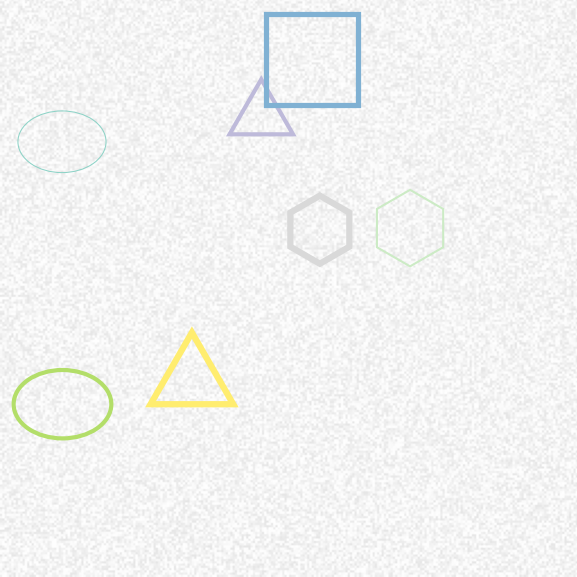[{"shape": "oval", "thickness": 0.5, "radius": 0.38, "center": [0.107, 0.754]}, {"shape": "triangle", "thickness": 2, "radius": 0.32, "center": [0.452, 0.798]}, {"shape": "square", "thickness": 2.5, "radius": 0.4, "center": [0.541, 0.896]}, {"shape": "oval", "thickness": 2, "radius": 0.42, "center": [0.108, 0.299]}, {"shape": "hexagon", "thickness": 3, "radius": 0.29, "center": [0.554, 0.601]}, {"shape": "hexagon", "thickness": 1, "radius": 0.33, "center": [0.71, 0.604]}, {"shape": "triangle", "thickness": 3, "radius": 0.41, "center": [0.332, 0.341]}]